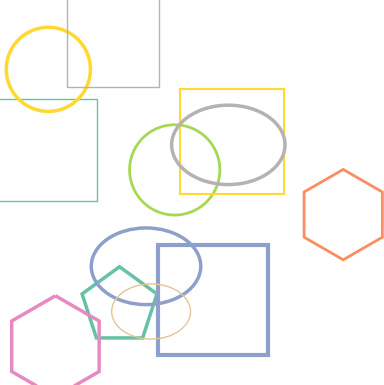[{"shape": "square", "thickness": 1, "radius": 0.66, "center": [0.12, 0.611]}, {"shape": "pentagon", "thickness": 2.5, "radius": 0.51, "center": [0.31, 0.205]}, {"shape": "hexagon", "thickness": 2, "radius": 0.59, "center": [0.892, 0.443]}, {"shape": "square", "thickness": 3, "radius": 0.71, "center": [0.553, 0.222]}, {"shape": "oval", "thickness": 2.5, "radius": 0.71, "center": [0.379, 0.308]}, {"shape": "hexagon", "thickness": 2.5, "radius": 0.66, "center": [0.144, 0.101]}, {"shape": "circle", "thickness": 2, "radius": 0.59, "center": [0.454, 0.559]}, {"shape": "square", "thickness": 1.5, "radius": 0.68, "center": [0.602, 0.632]}, {"shape": "circle", "thickness": 2.5, "radius": 0.55, "center": [0.126, 0.82]}, {"shape": "oval", "thickness": 1, "radius": 0.51, "center": [0.392, 0.191]}, {"shape": "square", "thickness": 1, "radius": 0.6, "center": [0.292, 0.894]}, {"shape": "oval", "thickness": 2.5, "radius": 0.74, "center": [0.593, 0.624]}]